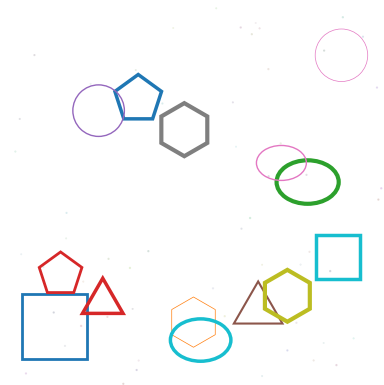[{"shape": "pentagon", "thickness": 2.5, "radius": 0.32, "center": [0.359, 0.743]}, {"shape": "square", "thickness": 2, "radius": 0.42, "center": [0.142, 0.151]}, {"shape": "hexagon", "thickness": 0.5, "radius": 0.33, "center": [0.503, 0.163]}, {"shape": "oval", "thickness": 3, "radius": 0.4, "center": [0.799, 0.527]}, {"shape": "triangle", "thickness": 2.5, "radius": 0.3, "center": [0.267, 0.216]}, {"shape": "pentagon", "thickness": 2, "radius": 0.29, "center": [0.157, 0.287]}, {"shape": "circle", "thickness": 1, "radius": 0.33, "center": [0.256, 0.713]}, {"shape": "triangle", "thickness": 1.5, "radius": 0.36, "center": [0.671, 0.196]}, {"shape": "oval", "thickness": 1, "radius": 0.32, "center": [0.731, 0.577]}, {"shape": "circle", "thickness": 0.5, "radius": 0.34, "center": [0.887, 0.856]}, {"shape": "hexagon", "thickness": 3, "radius": 0.34, "center": [0.479, 0.663]}, {"shape": "hexagon", "thickness": 3, "radius": 0.34, "center": [0.746, 0.232]}, {"shape": "square", "thickness": 2.5, "radius": 0.29, "center": [0.879, 0.332]}, {"shape": "oval", "thickness": 2.5, "radius": 0.39, "center": [0.521, 0.117]}]